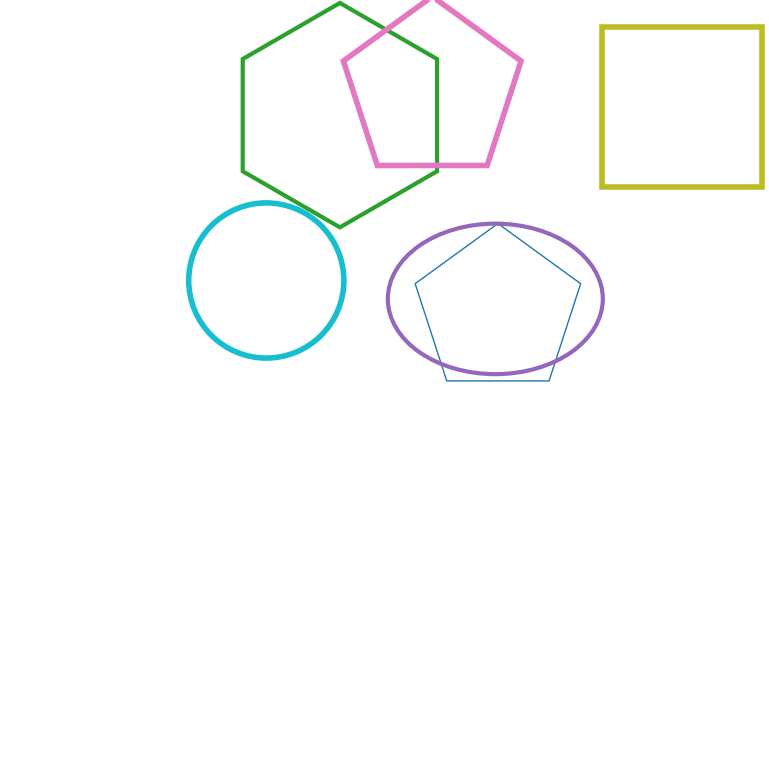[{"shape": "pentagon", "thickness": 0.5, "radius": 0.56, "center": [0.647, 0.597]}, {"shape": "hexagon", "thickness": 1.5, "radius": 0.73, "center": [0.441, 0.85]}, {"shape": "oval", "thickness": 1.5, "radius": 0.7, "center": [0.643, 0.612]}, {"shape": "pentagon", "thickness": 2, "radius": 0.61, "center": [0.561, 0.883]}, {"shape": "square", "thickness": 2, "radius": 0.52, "center": [0.886, 0.861]}, {"shape": "circle", "thickness": 2, "radius": 0.5, "center": [0.346, 0.636]}]